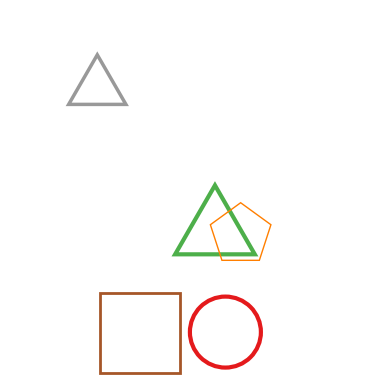[{"shape": "circle", "thickness": 3, "radius": 0.46, "center": [0.585, 0.137]}, {"shape": "triangle", "thickness": 3, "radius": 0.6, "center": [0.558, 0.399]}, {"shape": "pentagon", "thickness": 1, "radius": 0.41, "center": [0.625, 0.391]}, {"shape": "square", "thickness": 2, "radius": 0.52, "center": [0.363, 0.135]}, {"shape": "triangle", "thickness": 2.5, "radius": 0.43, "center": [0.253, 0.772]}]